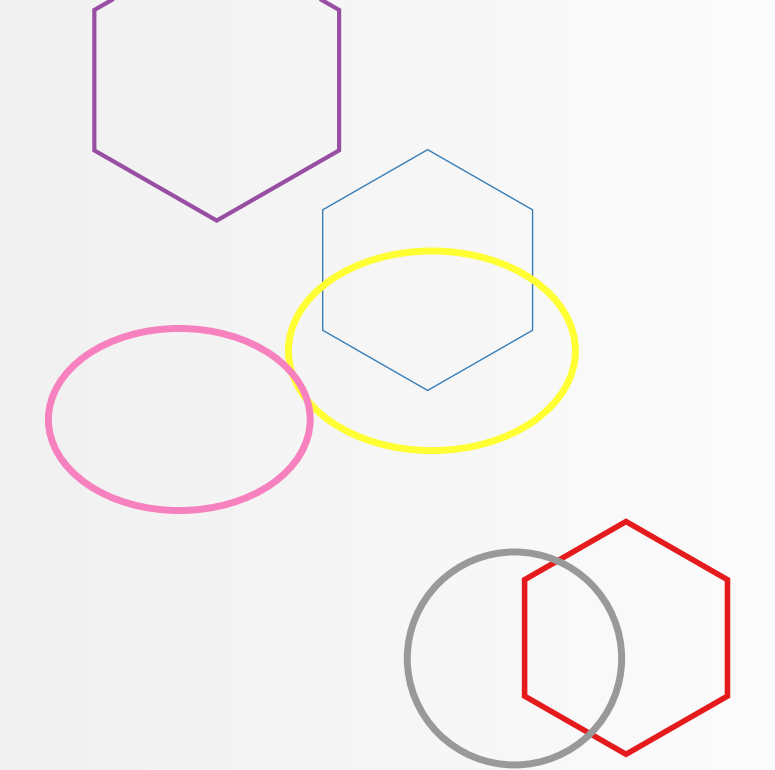[{"shape": "hexagon", "thickness": 2, "radius": 0.76, "center": [0.808, 0.172]}, {"shape": "hexagon", "thickness": 0.5, "radius": 0.78, "center": [0.552, 0.649]}, {"shape": "hexagon", "thickness": 1.5, "radius": 0.91, "center": [0.28, 0.896]}, {"shape": "oval", "thickness": 2.5, "radius": 0.93, "center": [0.557, 0.544]}, {"shape": "oval", "thickness": 2.5, "radius": 0.84, "center": [0.231, 0.455]}, {"shape": "circle", "thickness": 2.5, "radius": 0.69, "center": [0.664, 0.145]}]